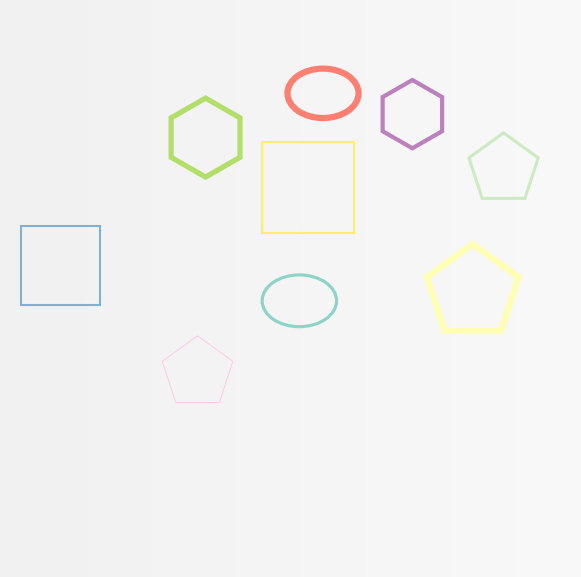[{"shape": "oval", "thickness": 1.5, "radius": 0.32, "center": [0.515, 0.478]}, {"shape": "pentagon", "thickness": 3, "radius": 0.41, "center": [0.813, 0.494]}, {"shape": "oval", "thickness": 3, "radius": 0.31, "center": [0.556, 0.838]}, {"shape": "square", "thickness": 1, "radius": 0.34, "center": [0.104, 0.54]}, {"shape": "hexagon", "thickness": 2.5, "radius": 0.34, "center": [0.354, 0.761]}, {"shape": "pentagon", "thickness": 0.5, "radius": 0.32, "center": [0.34, 0.354]}, {"shape": "hexagon", "thickness": 2, "radius": 0.3, "center": [0.709, 0.802]}, {"shape": "pentagon", "thickness": 1.5, "radius": 0.31, "center": [0.866, 0.706]}, {"shape": "square", "thickness": 1, "radius": 0.39, "center": [0.53, 0.674]}]